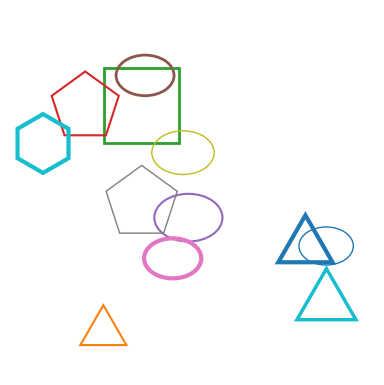[{"shape": "triangle", "thickness": 3, "radius": 0.41, "center": [0.793, 0.36]}, {"shape": "oval", "thickness": 1, "radius": 0.35, "center": [0.847, 0.361]}, {"shape": "triangle", "thickness": 1.5, "radius": 0.35, "center": [0.268, 0.138]}, {"shape": "square", "thickness": 2, "radius": 0.49, "center": [0.368, 0.726]}, {"shape": "pentagon", "thickness": 1.5, "radius": 0.46, "center": [0.221, 0.723]}, {"shape": "oval", "thickness": 1.5, "radius": 0.44, "center": [0.489, 0.435]}, {"shape": "oval", "thickness": 2, "radius": 0.38, "center": [0.377, 0.804]}, {"shape": "oval", "thickness": 3, "radius": 0.37, "center": [0.449, 0.329]}, {"shape": "pentagon", "thickness": 1, "radius": 0.49, "center": [0.368, 0.473]}, {"shape": "oval", "thickness": 1, "radius": 0.41, "center": [0.475, 0.603]}, {"shape": "triangle", "thickness": 2.5, "radius": 0.44, "center": [0.848, 0.214]}, {"shape": "hexagon", "thickness": 3, "radius": 0.38, "center": [0.112, 0.627]}]